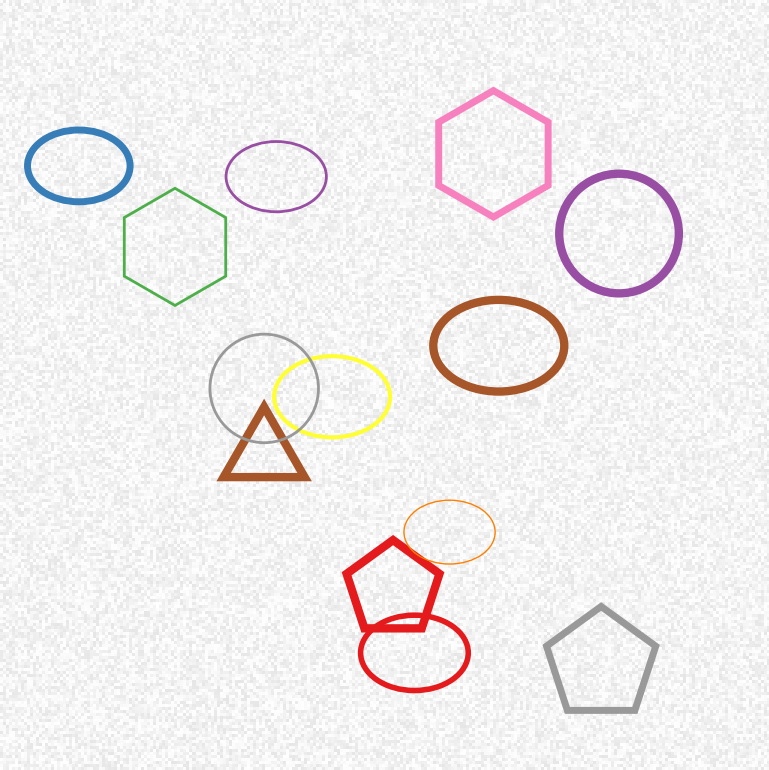[{"shape": "oval", "thickness": 2, "radius": 0.35, "center": [0.538, 0.152]}, {"shape": "pentagon", "thickness": 3, "radius": 0.32, "center": [0.51, 0.235]}, {"shape": "oval", "thickness": 2.5, "radius": 0.33, "center": [0.102, 0.785]}, {"shape": "hexagon", "thickness": 1, "radius": 0.38, "center": [0.227, 0.679]}, {"shape": "circle", "thickness": 3, "radius": 0.39, "center": [0.804, 0.697]}, {"shape": "oval", "thickness": 1, "radius": 0.33, "center": [0.359, 0.771]}, {"shape": "oval", "thickness": 0.5, "radius": 0.3, "center": [0.584, 0.309]}, {"shape": "oval", "thickness": 1.5, "radius": 0.38, "center": [0.431, 0.485]}, {"shape": "oval", "thickness": 3, "radius": 0.43, "center": [0.648, 0.551]}, {"shape": "triangle", "thickness": 3, "radius": 0.3, "center": [0.343, 0.411]}, {"shape": "hexagon", "thickness": 2.5, "radius": 0.41, "center": [0.641, 0.8]}, {"shape": "circle", "thickness": 1, "radius": 0.35, "center": [0.343, 0.496]}, {"shape": "pentagon", "thickness": 2.5, "radius": 0.37, "center": [0.781, 0.138]}]